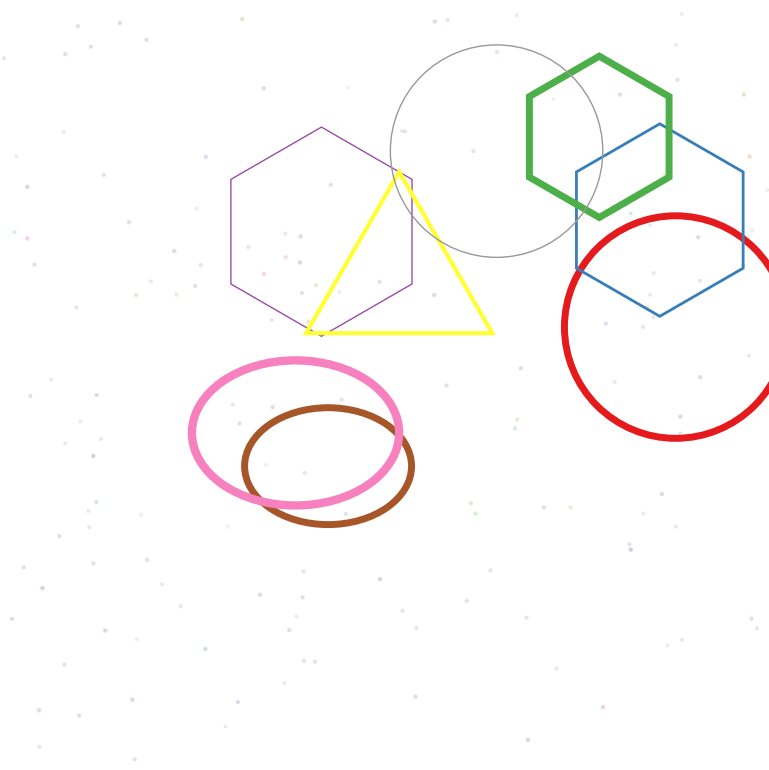[{"shape": "circle", "thickness": 2.5, "radius": 0.72, "center": [0.878, 0.575]}, {"shape": "hexagon", "thickness": 1, "radius": 0.62, "center": [0.857, 0.714]}, {"shape": "hexagon", "thickness": 2.5, "radius": 0.52, "center": [0.778, 0.822]}, {"shape": "hexagon", "thickness": 0.5, "radius": 0.68, "center": [0.417, 0.699]}, {"shape": "triangle", "thickness": 1.5, "radius": 0.7, "center": [0.518, 0.637]}, {"shape": "oval", "thickness": 2.5, "radius": 0.54, "center": [0.426, 0.395]}, {"shape": "oval", "thickness": 3, "radius": 0.67, "center": [0.384, 0.438]}, {"shape": "circle", "thickness": 0.5, "radius": 0.69, "center": [0.645, 0.804]}]